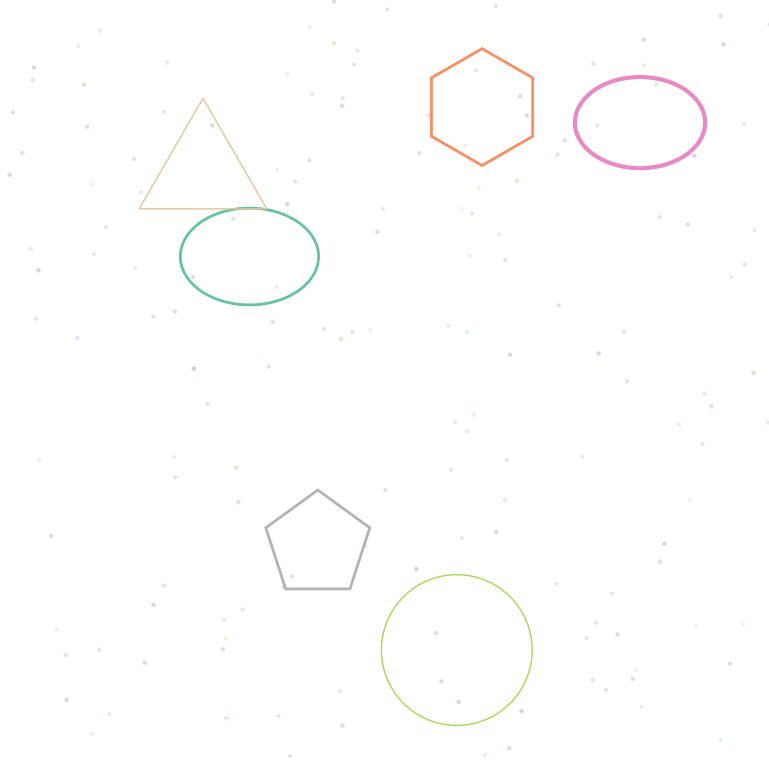[{"shape": "oval", "thickness": 1, "radius": 0.45, "center": [0.324, 0.667]}, {"shape": "hexagon", "thickness": 1, "radius": 0.38, "center": [0.626, 0.861]}, {"shape": "oval", "thickness": 1.5, "radius": 0.42, "center": [0.831, 0.841]}, {"shape": "circle", "thickness": 0.5, "radius": 0.49, "center": [0.593, 0.156]}, {"shape": "triangle", "thickness": 0.5, "radius": 0.48, "center": [0.264, 0.777]}, {"shape": "pentagon", "thickness": 1, "radius": 0.35, "center": [0.413, 0.293]}]